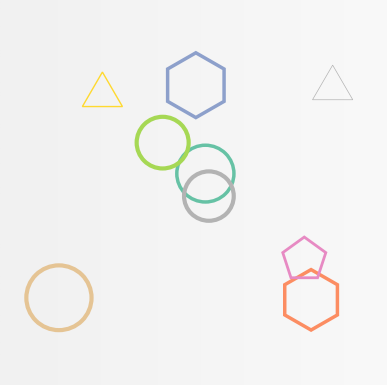[{"shape": "circle", "thickness": 2.5, "radius": 0.37, "center": [0.53, 0.549]}, {"shape": "hexagon", "thickness": 2.5, "radius": 0.39, "center": [0.803, 0.221]}, {"shape": "hexagon", "thickness": 2.5, "radius": 0.42, "center": [0.505, 0.779]}, {"shape": "pentagon", "thickness": 2, "radius": 0.29, "center": [0.785, 0.326]}, {"shape": "circle", "thickness": 3, "radius": 0.34, "center": [0.42, 0.63]}, {"shape": "triangle", "thickness": 1, "radius": 0.3, "center": [0.264, 0.753]}, {"shape": "circle", "thickness": 3, "radius": 0.42, "center": [0.152, 0.227]}, {"shape": "circle", "thickness": 3, "radius": 0.32, "center": [0.539, 0.491]}, {"shape": "triangle", "thickness": 0.5, "radius": 0.3, "center": [0.858, 0.771]}]